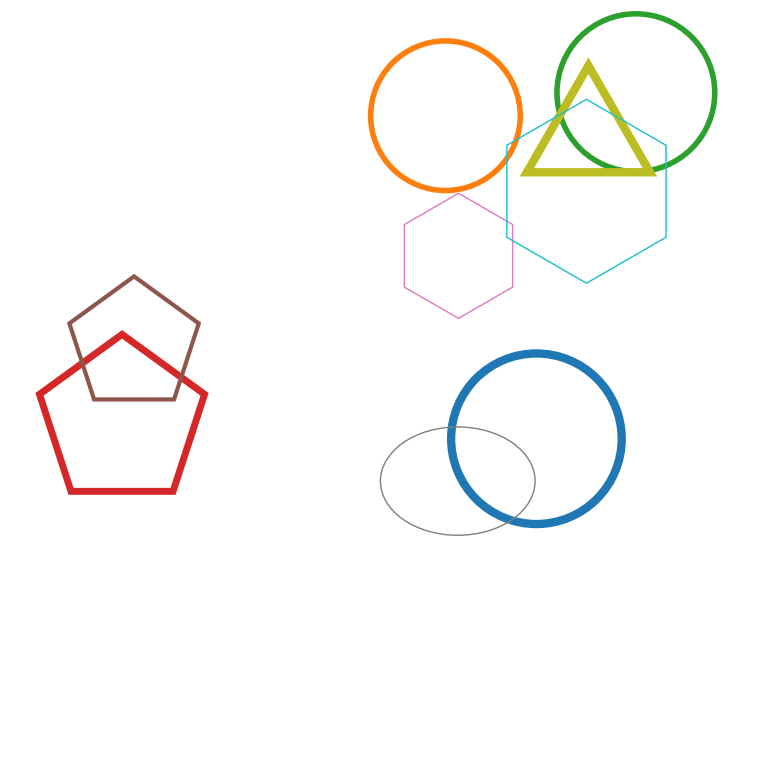[{"shape": "circle", "thickness": 3, "radius": 0.55, "center": [0.697, 0.43]}, {"shape": "circle", "thickness": 2, "radius": 0.49, "center": [0.579, 0.85]}, {"shape": "circle", "thickness": 2, "radius": 0.51, "center": [0.826, 0.88]}, {"shape": "pentagon", "thickness": 2.5, "radius": 0.56, "center": [0.158, 0.453]}, {"shape": "pentagon", "thickness": 1.5, "radius": 0.44, "center": [0.174, 0.553]}, {"shape": "hexagon", "thickness": 0.5, "radius": 0.41, "center": [0.595, 0.668]}, {"shape": "oval", "thickness": 0.5, "radius": 0.5, "center": [0.594, 0.375]}, {"shape": "triangle", "thickness": 3, "radius": 0.46, "center": [0.764, 0.822]}, {"shape": "hexagon", "thickness": 0.5, "radius": 0.6, "center": [0.762, 0.752]}]